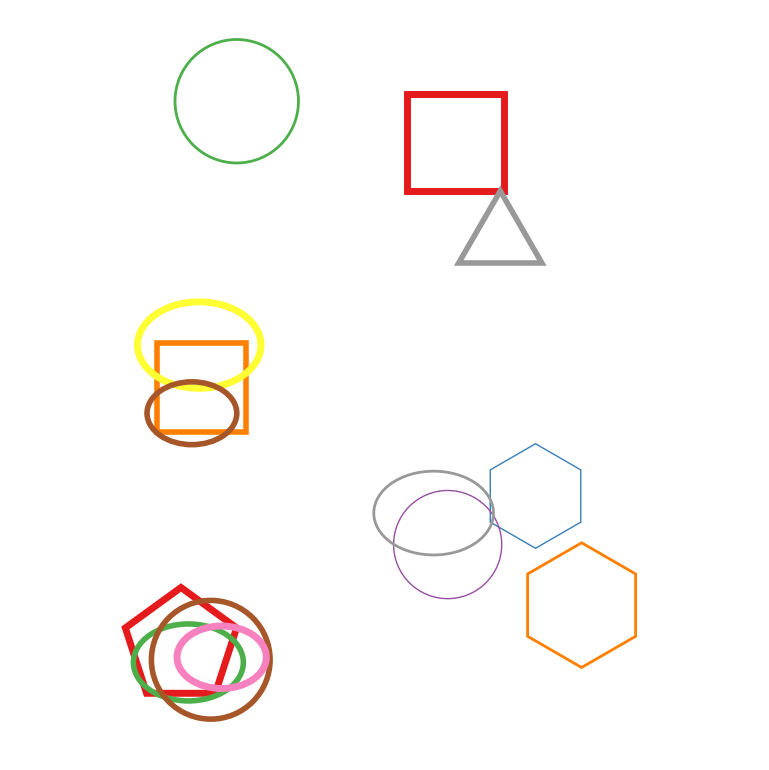[{"shape": "pentagon", "thickness": 2.5, "radius": 0.38, "center": [0.235, 0.161]}, {"shape": "square", "thickness": 2.5, "radius": 0.32, "center": [0.592, 0.815]}, {"shape": "hexagon", "thickness": 0.5, "radius": 0.34, "center": [0.695, 0.356]}, {"shape": "oval", "thickness": 2, "radius": 0.36, "center": [0.245, 0.14]}, {"shape": "circle", "thickness": 1, "radius": 0.4, "center": [0.307, 0.869]}, {"shape": "circle", "thickness": 0.5, "radius": 0.35, "center": [0.581, 0.293]}, {"shape": "hexagon", "thickness": 1, "radius": 0.4, "center": [0.755, 0.214]}, {"shape": "square", "thickness": 2, "radius": 0.29, "center": [0.261, 0.497]}, {"shape": "oval", "thickness": 2.5, "radius": 0.4, "center": [0.259, 0.552]}, {"shape": "oval", "thickness": 2, "radius": 0.29, "center": [0.249, 0.463]}, {"shape": "circle", "thickness": 2, "radius": 0.39, "center": [0.274, 0.143]}, {"shape": "oval", "thickness": 2.5, "radius": 0.29, "center": [0.288, 0.146]}, {"shape": "oval", "thickness": 1, "radius": 0.39, "center": [0.563, 0.334]}, {"shape": "triangle", "thickness": 2, "radius": 0.31, "center": [0.65, 0.69]}]